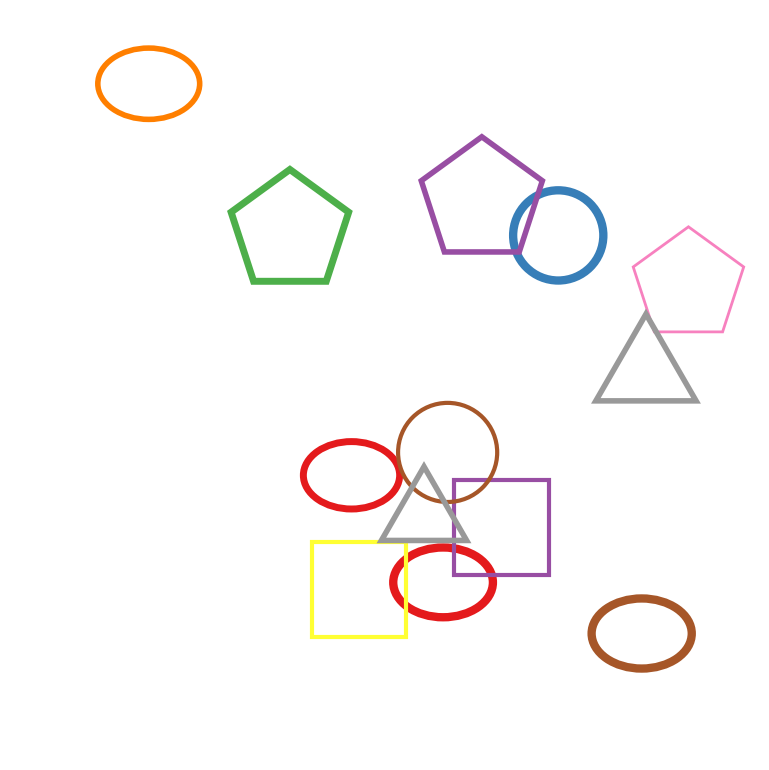[{"shape": "oval", "thickness": 2.5, "radius": 0.31, "center": [0.457, 0.383]}, {"shape": "oval", "thickness": 3, "radius": 0.32, "center": [0.575, 0.244]}, {"shape": "circle", "thickness": 3, "radius": 0.29, "center": [0.725, 0.694]}, {"shape": "pentagon", "thickness": 2.5, "radius": 0.4, "center": [0.377, 0.7]}, {"shape": "square", "thickness": 1.5, "radius": 0.31, "center": [0.652, 0.314]}, {"shape": "pentagon", "thickness": 2, "radius": 0.41, "center": [0.626, 0.74]}, {"shape": "oval", "thickness": 2, "radius": 0.33, "center": [0.193, 0.891]}, {"shape": "square", "thickness": 1.5, "radius": 0.31, "center": [0.467, 0.234]}, {"shape": "circle", "thickness": 1.5, "radius": 0.32, "center": [0.581, 0.412]}, {"shape": "oval", "thickness": 3, "radius": 0.33, "center": [0.833, 0.177]}, {"shape": "pentagon", "thickness": 1, "radius": 0.38, "center": [0.894, 0.63]}, {"shape": "triangle", "thickness": 2, "radius": 0.38, "center": [0.839, 0.517]}, {"shape": "triangle", "thickness": 2, "radius": 0.32, "center": [0.551, 0.33]}]